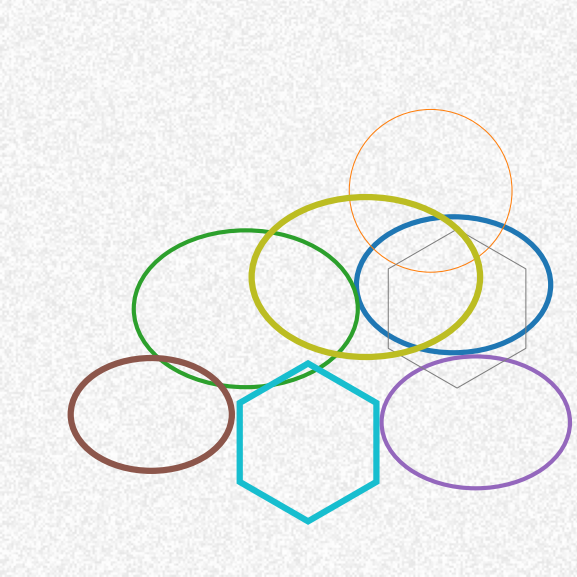[{"shape": "oval", "thickness": 2.5, "radius": 0.84, "center": [0.785, 0.506]}, {"shape": "circle", "thickness": 0.5, "radius": 0.7, "center": [0.746, 0.669]}, {"shape": "oval", "thickness": 2, "radius": 0.97, "center": [0.426, 0.464]}, {"shape": "oval", "thickness": 2, "radius": 0.82, "center": [0.824, 0.268]}, {"shape": "oval", "thickness": 3, "radius": 0.7, "center": [0.262, 0.281]}, {"shape": "hexagon", "thickness": 0.5, "radius": 0.69, "center": [0.791, 0.465]}, {"shape": "oval", "thickness": 3, "radius": 0.99, "center": [0.634, 0.519]}, {"shape": "hexagon", "thickness": 3, "radius": 0.68, "center": [0.533, 0.233]}]